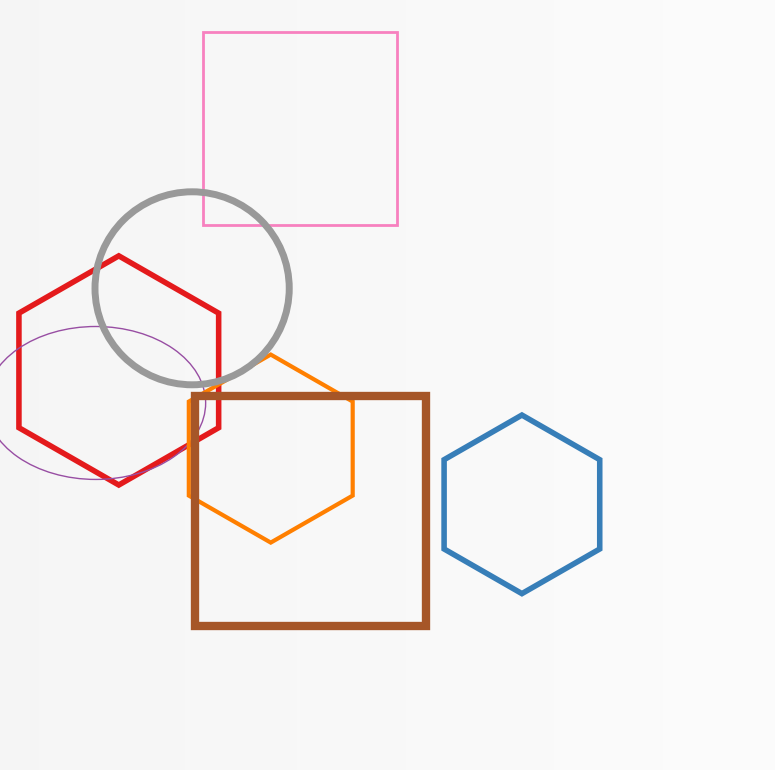[{"shape": "hexagon", "thickness": 2, "radius": 0.74, "center": [0.153, 0.519]}, {"shape": "hexagon", "thickness": 2, "radius": 0.58, "center": [0.673, 0.345]}, {"shape": "oval", "thickness": 0.5, "radius": 0.71, "center": [0.123, 0.477]}, {"shape": "hexagon", "thickness": 1.5, "radius": 0.61, "center": [0.349, 0.417]}, {"shape": "square", "thickness": 3, "radius": 0.75, "center": [0.401, 0.337]}, {"shape": "square", "thickness": 1, "radius": 0.62, "center": [0.387, 0.833]}, {"shape": "circle", "thickness": 2.5, "radius": 0.63, "center": [0.248, 0.626]}]